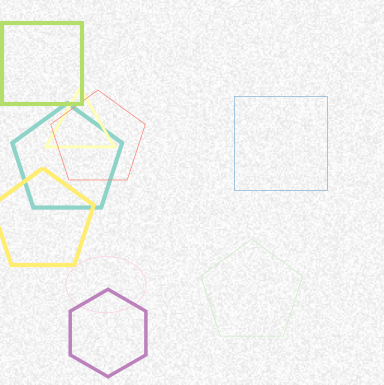[{"shape": "pentagon", "thickness": 3, "radius": 0.75, "center": [0.175, 0.582]}, {"shape": "triangle", "thickness": 2, "radius": 0.51, "center": [0.208, 0.67]}, {"shape": "pentagon", "thickness": 0.5, "radius": 0.65, "center": [0.255, 0.637]}, {"shape": "square", "thickness": 0.5, "radius": 0.6, "center": [0.728, 0.629]}, {"shape": "square", "thickness": 3, "radius": 0.52, "center": [0.109, 0.835]}, {"shape": "oval", "thickness": 0.5, "radius": 0.52, "center": [0.275, 0.261]}, {"shape": "hexagon", "thickness": 2.5, "radius": 0.57, "center": [0.281, 0.135]}, {"shape": "pentagon", "thickness": 0.5, "radius": 0.7, "center": [0.654, 0.24]}, {"shape": "pentagon", "thickness": 3, "radius": 0.7, "center": [0.111, 0.424]}]